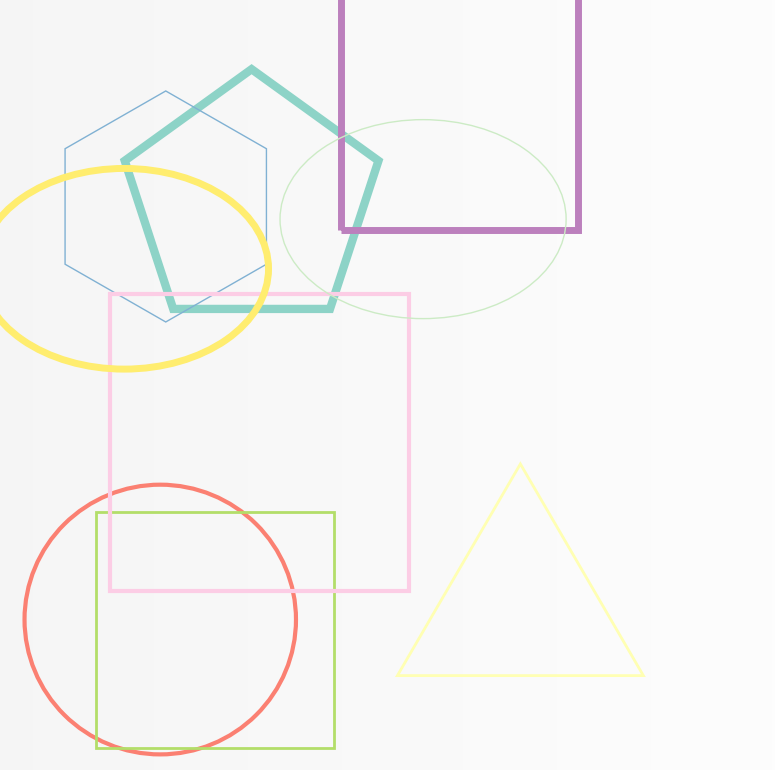[{"shape": "pentagon", "thickness": 3, "radius": 0.86, "center": [0.325, 0.738]}, {"shape": "triangle", "thickness": 1, "radius": 0.92, "center": [0.671, 0.214]}, {"shape": "circle", "thickness": 1.5, "radius": 0.88, "center": [0.207, 0.195]}, {"shape": "hexagon", "thickness": 0.5, "radius": 0.75, "center": [0.214, 0.732]}, {"shape": "square", "thickness": 1, "radius": 0.77, "center": [0.277, 0.182]}, {"shape": "square", "thickness": 1.5, "radius": 0.97, "center": [0.335, 0.425]}, {"shape": "square", "thickness": 2.5, "radius": 0.76, "center": [0.592, 0.854]}, {"shape": "oval", "thickness": 0.5, "radius": 0.92, "center": [0.546, 0.715]}, {"shape": "oval", "thickness": 2.5, "radius": 0.93, "center": [0.16, 0.651]}]